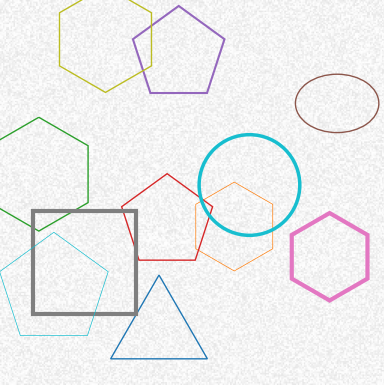[{"shape": "triangle", "thickness": 1, "radius": 0.73, "center": [0.413, 0.141]}, {"shape": "hexagon", "thickness": 0.5, "radius": 0.58, "center": [0.608, 0.412]}, {"shape": "hexagon", "thickness": 1, "radius": 0.74, "center": [0.101, 0.548]}, {"shape": "pentagon", "thickness": 1, "radius": 0.62, "center": [0.434, 0.425]}, {"shape": "pentagon", "thickness": 1.5, "radius": 0.63, "center": [0.464, 0.86]}, {"shape": "oval", "thickness": 1, "radius": 0.54, "center": [0.876, 0.731]}, {"shape": "hexagon", "thickness": 3, "radius": 0.57, "center": [0.856, 0.333]}, {"shape": "square", "thickness": 3, "radius": 0.67, "center": [0.22, 0.319]}, {"shape": "hexagon", "thickness": 1, "radius": 0.69, "center": [0.274, 0.898]}, {"shape": "pentagon", "thickness": 0.5, "radius": 0.74, "center": [0.14, 0.248]}, {"shape": "circle", "thickness": 2.5, "radius": 0.65, "center": [0.648, 0.519]}]